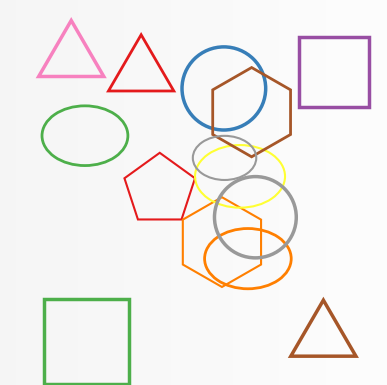[{"shape": "pentagon", "thickness": 1.5, "radius": 0.48, "center": [0.412, 0.507]}, {"shape": "triangle", "thickness": 2, "radius": 0.49, "center": [0.364, 0.812]}, {"shape": "circle", "thickness": 2.5, "radius": 0.54, "center": [0.578, 0.77]}, {"shape": "square", "thickness": 2.5, "radius": 0.55, "center": [0.223, 0.113]}, {"shape": "oval", "thickness": 2, "radius": 0.55, "center": [0.219, 0.648]}, {"shape": "square", "thickness": 2.5, "radius": 0.45, "center": [0.861, 0.813]}, {"shape": "hexagon", "thickness": 1.5, "radius": 0.58, "center": [0.573, 0.371]}, {"shape": "oval", "thickness": 2, "radius": 0.56, "center": [0.64, 0.328]}, {"shape": "oval", "thickness": 1.5, "radius": 0.58, "center": [0.619, 0.542]}, {"shape": "triangle", "thickness": 2.5, "radius": 0.49, "center": [0.835, 0.123]}, {"shape": "hexagon", "thickness": 2, "radius": 0.58, "center": [0.649, 0.709]}, {"shape": "triangle", "thickness": 2.5, "radius": 0.48, "center": [0.184, 0.85]}, {"shape": "circle", "thickness": 2.5, "radius": 0.53, "center": [0.659, 0.436]}, {"shape": "oval", "thickness": 1.5, "radius": 0.41, "center": [0.579, 0.59]}]